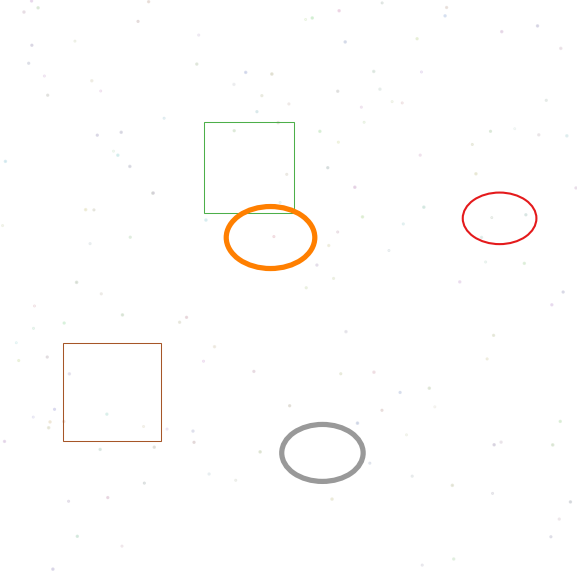[{"shape": "oval", "thickness": 1, "radius": 0.32, "center": [0.865, 0.621]}, {"shape": "square", "thickness": 0.5, "radius": 0.39, "center": [0.431, 0.709]}, {"shape": "oval", "thickness": 2.5, "radius": 0.38, "center": [0.468, 0.588]}, {"shape": "square", "thickness": 0.5, "radius": 0.42, "center": [0.195, 0.321]}, {"shape": "oval", "thickness": 2.5, "radius": 0.35, "center": [0.558, 0.215]}]